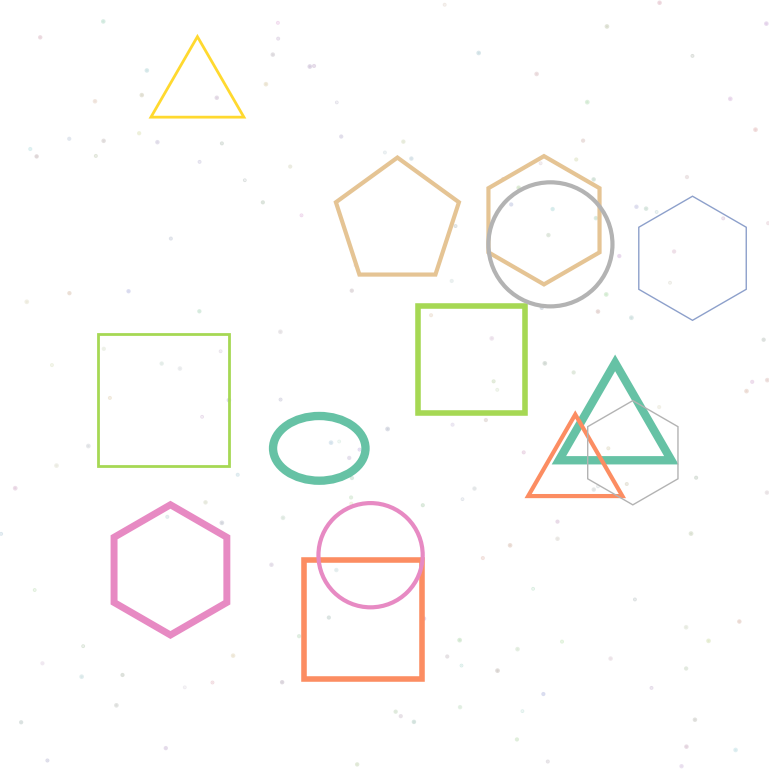[{"shape": "oval", "thickness": 3, "radius": 0.3, "center": [0.415, 0.418]}, {"shape": "triangle", "thickness": 3, "radius": 0.42, "center": [0.799, 0.444]}, {"shape": "square", "thickness": 2, "radius": 0.38, "center": [0.472, 0.196]}, {"shape": "triangle", "thickness": 1.5, "radius": 0.35, "center": [0.747, 0.391]}, {"shape": "hexagon", "thickness": 0.5, "radius": 0.4, "center": [0.899, 0.665]}, {"shape": "circle", "thickness": 1.5, "radius": 0.34, "center": [0.481, 0.279]}, {"shape": "hexagon", "thickness": 2.5, "radius": 0.42, "center": [0.221, 0.26]}, {"shape": "square", "thickness": 2, "radius": 0.35, "center": [0.612, 0.534]}, {"shape": "square", "thickness": 1, "radius": 0.43, "center": [0.212, 0.48]}, {"shape": "triangle", "thickness": 1, "radius": 0.35, "center": [0.256, 0.883]}, {"shape": "hexagon", "thickness": 1.5, "radius": 0.42, "center": [0.706, 0.714]}, {"shape": "pentagon", "thickness": 1.5, "radius": 0.42, "center": [0.516, 0.711]}, {"shape": "circle", "thickness": 1.5, "radius": 0.4, "center": [0.715, 0.683]}, {"shape": "hexagon", "thickness": 0.5, "radius": 0.34, "center": [0.822, 0.412]}]